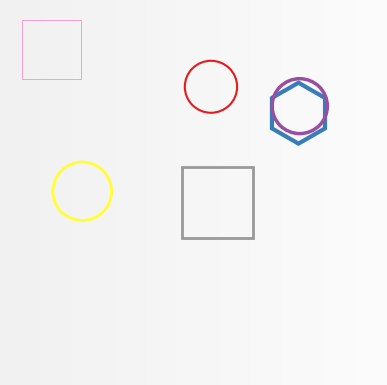[{"shape": "circle", "thickness": 1.5, "radius": 0.34, "center": [0.544, 0.775]}, {"shape": "hexagon", "thickness": 3, "radius": 0.4, "center": [0.77, 0.706]}, {"shape": "circle", "thickness": 2.5, "radius": 0.36, "center": [0.773, 0.724]}, {"shape": "circle", "thickness": 2, "radius": 0.38, "center": [0.212, 0.503]}, {"shape": "square", "thickness": 0.5, "radius": 0.38, "center": [0.134, 0.872]}, {"shape": "square", "thickness": 2, "radius": 0.46, "center": [0.562, 0.474]}]